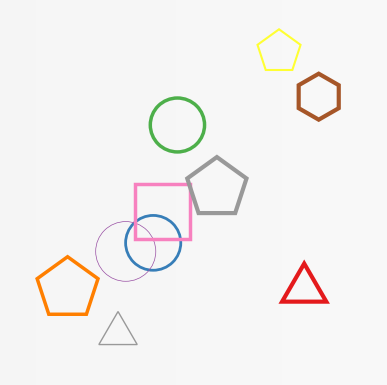[{"shape": "triangle", "thickness": 3, "radius": 0.33, "center": [0.785, 0.249]}, {"shape": "circle", "thickness": 2, "radius": 0.36, "center": [0.395, 0.369]}, {"shape": "circle", "thickness": 2.5, "radius": 0.35, "center": [0.458, 0.675]}, {"shape": "circle", "thickness": 0.5, "radius": 0.39, "center": [0.324, 0.347]}, {"shape": "pentagon", "thickness": 2.5, "radius": 0.41, "center": [0.174, 0.251]}, {"shape": "pentagon", "thickness": 1.5, "radius": 0.29, "center": [0.72, 0.865]}, {"shape": "hexagon", "thickness": 3, "radius": 0.3, "center": [0.822, 0.749]}, {"shape": "square", "thickness": 2.5, "radius": 0.35, "center": [0.418, 0.45]}, {"shape": "pentagon", "thickness": 3, "radius": 0.4, "center": [0.56, 0.512]}, {"shape": "triangle", "thickness": 1, "radius": 0.29, "center": [0.305, 0.134]}]